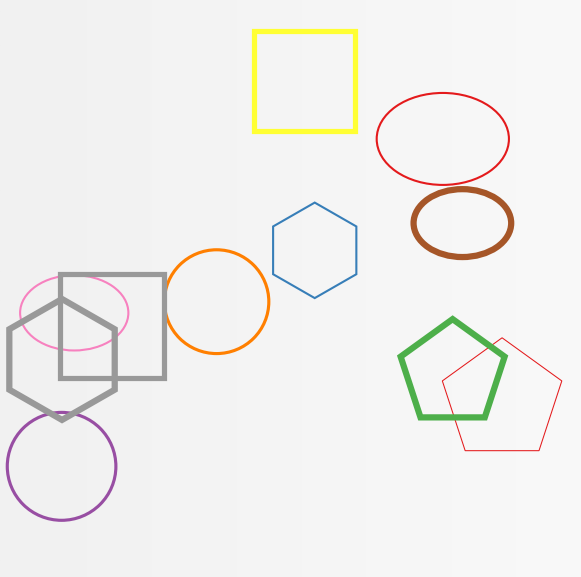[{"shape": "pentagon", "thickness": 0.5, "radius": 0.54, "center": [0.864, 0.306]}, {"shape": "oval", "thickness": 1, "radius": 0.57, "center": [0.762, 0.759]}, {"shape": "hexagon", "thickness": 1, "radius": 0.41, "center": [0.541, 0.566]}, {"shape": "pentagon", "thickness": 3, "radius": 0.47, "center": [0.779, 0.352]}, {"shape": "circle", "thickness": 1.5, "radius": 0.47, "center": [0.106, 0.192]}, {"shape": "circle", "thickness": 1.5, "radius": 0.45, "center": [0.373, 0.477]}, {"shape": "square", "thickness": 2.5, "radius": 0.44, "center": [0.525, 0.859]}, {"shape": "oval", "thickness": 3, "radius": 0.42, "center": [0.795, 0.613]}, {"shape": "oval", "thickness": 1, "radius": 0.47, "center": [0.128, 0.457]}, {"shape": "square", "thickness": 2.5, "radius": 0.45, "center": [0.193, 0.435]}, {"shape": "hexagon", "thickness": 3, "radius": 0.52, "center": [0.107, 0.377]}]